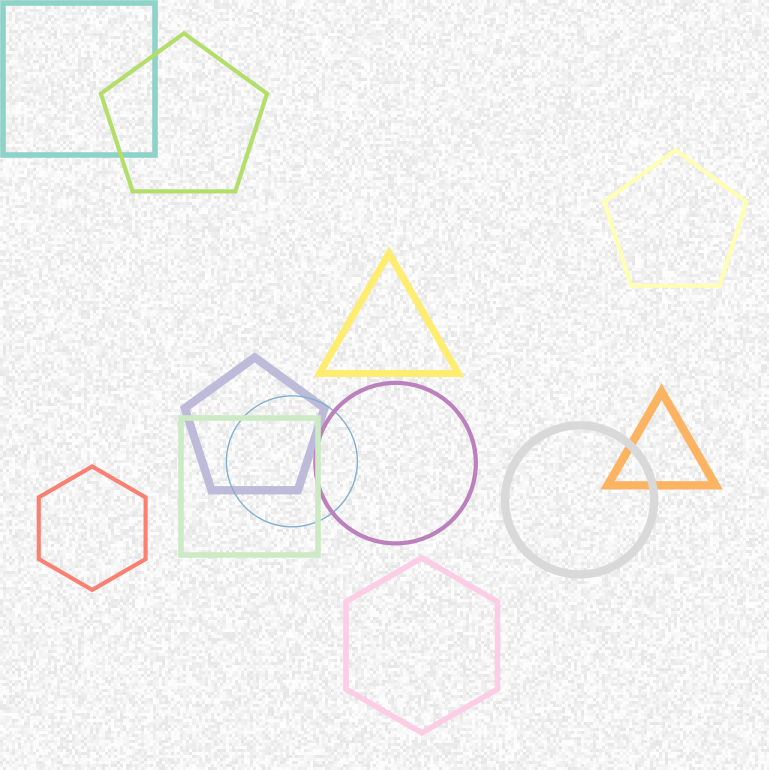[{"shape": "square", "thickness": 2, "radius": 0.49, "center": [0.102, 0.898]}, {"shape": "pentagon", "thickness": 1.5, "radius": 0.49, "center": [0.877, 0.708]}, {"shape": "pentagon", "thickness": 3, "radius": 0.48, "center": [0.331, 0.44]}, {"shape": "hexagon", "thickness": 1.5, "radius": 0.4, "center": [0.12, 0.314]}, {"shape": "circle", "thickness": 0.5, "radius": 0.43, "center": [0.379, 0.401]}, {"shape": "triangle", "thickness": 3, "radius": 0.4, "center": [0.859, 0.41]}, {"shape": "pentagon", "thickness": 1.5, "radius": 0.57, "center": [0.239, 0.843]}, {"shape": "hexagon", "thickness": 2, "radius": 0.57, "center": [0.548, 0.162]}, {"shape": "circle", "thickness": 3, "radius": 0.48, "center": [0.753, 0.351]}, {"shape": "circle", "thickness": 1.5, "radius": 0.52, "center": [0.514, 0.399]}, {"shape": "square", "thickness": 2, "radius": 0.44, "center": [0.324, 0.368]}, {"shape": "triangle", "thickness": 2.5, "radius": 0.52, "center": [0.505, 0.567]}]